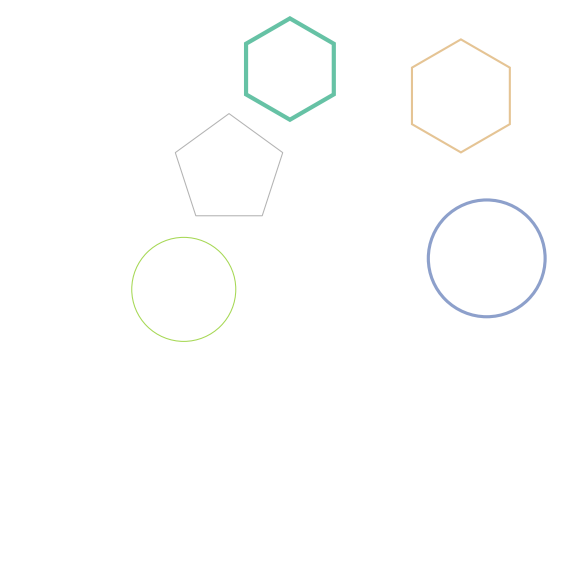[{"shape": "hexagon", "thickness": 2, "radius": 0.44, "center": [0.502, 0.88]}, {"shape": "circle", "thickness": 1.5, "radius": 0.51, "center": [0.843, 0.552]}, {"shape": "circle", "thickness": 0.5, "radius": 0.45, "center": [0.318, 0.498]}, {"shape": "hexagon", "thickness": 1, "radius": 0.49, "center": [0.798, 0.833]}, {"shape": "pentagon", "thickness": 0.5, "radius": 0.49, "center": [0.397, 0.705]}]